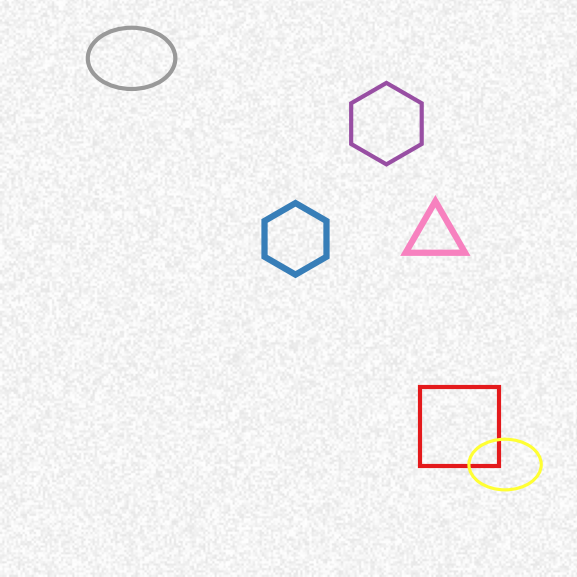[{"shape": "square", "thickness": 2, "radius": 0.34, "center": [0.796, 0.261]}, {"shape": "hexagon", "thickness": 3, "radius": 0.31, "center": [0.512, 0.586]}, {"shape": "hexagon", "thickness": 2, "radius": 0.35, "center": [0.669, 0.785]}, {"shape": "oval", "thickness": 1.5, "radius": 0.31, "center": [0.875, 0.195]}, {"shape": "triangle", "thickness": 3, "radius": 0.3, "center": [0.754, 0.591]}, {"shape": "oval", "thickness": 2, "radius": 0.38, "center": [0.228, 0.898]}]